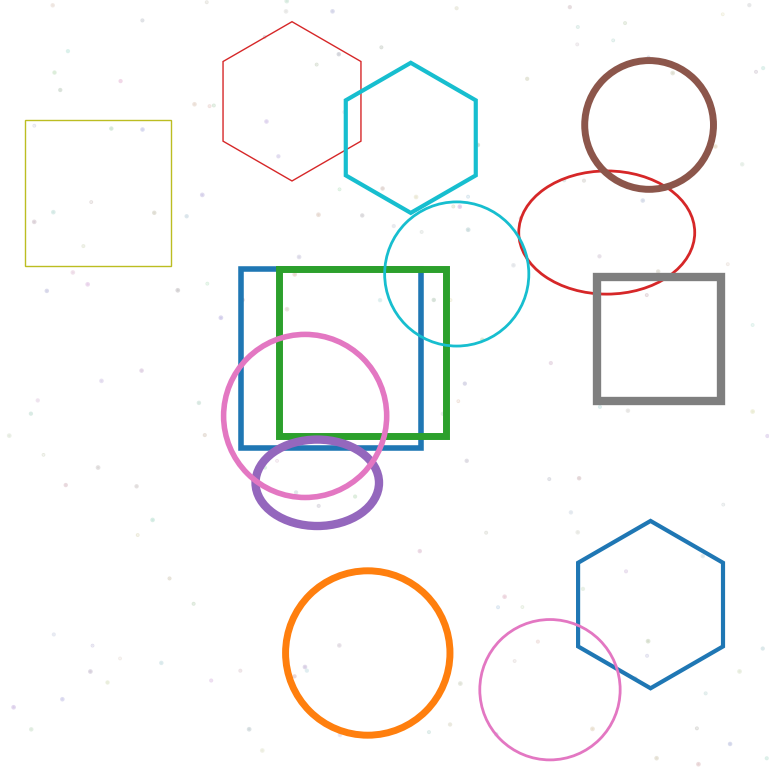[{"shape": "square", "thickness": 2, "radius": 0.58, "center": [0.43, 0.535]}, {"shape": "hexagon", "thickness": 1.5, "radius": 0.54, "center": [0.845, 0.215]}, {"shape": "circle", "thickness": 2.5, "radius": 0.53, "center": [0.478, 0.152]}, {"shape": "square", "thickness": 2.5, "radius": 0.54, "center": [0.471, 0.542]}, {"shape": "hexagon", "thickness": 0.5, "radius": 0.52, "center": [0.379, 0.868]}, {"shape": "oval", "thickness": 1, "radius": 0.57, "center": [0.788, 0.698]}, {"shape": "oval", "thickness": 3, "radius": 0.4, "center": [0.412, 0.373]}, {"shape": "circle", "thickness": 2.5, "radius": 0.42, "center": [0.843, 0.838]}, {"shape": "circle", "thickness": 1, "radius": 0.46, "center": [0.714, 0.104]}, {"shape": "circle", "thickness": 2, "radius": 0.53, "center": [0.396, 0.46]}, {"shape": "square", "thickness": 3, "radius": 0.4, "center": [0.856, 0.56]}, {"shape": "square", "thickness": 0.5, "radius": 0.47, "center": [0.127, 0.749]}, {"shape": "circle", "thickness": 1, "radius": 0.47, "center": [0.593, 0.644]}, {"shape": "hexagon", "thickness": 1.5, "radius": 0.49, "center": [0.533, 0.821]}]